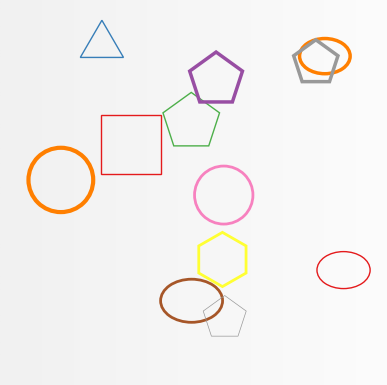[{"shape": "square", "thickness": 1, "radius": 0.39, "center": [0.338, 0.625]}, {"shape": "oval", "thickness": 1, "radius": 0.34, "center": [0.887, 0.298]}, {"shape": "triangle", "thickness": 1, "radius": 0.32, "center": [0.263, 0.883]}, {"shape": "pentagon", "thickness": 1, "radius": 0.38, "center": [0.494, 0.683]}, {"shape": "pentagon", "thickness": 2.5, "radius": 0.36, "center": [0.558, 0.793]}, {"shape": "oval", "thickness": 2.5, "radius": 0.33, "center": [0.838, 0.854]}, {"shape": "circle", "thickness": 3, "radius": 0.42, "center": [0.157, 0.533]}, {"shape": "hexagon", "thickness": 2, "radius": 0.35, "center": [0.574, 0.326]}, {"shape": "oval", "thickness": 2, "radius": 0.4, "center": [0.494, 0.219]}, {"shape": "circle", "thickness": 2, "radius": 0.38, "center": [0.577, 0.493]}, {"shape": "pentagon", "thickness": 2.5, "radius": 0.3, "center": [0.815, 0.837]}, {"shape": "pentagon", "thickness": 0.5, "radius": 0.29, "center": [0.58, 0.174]}]